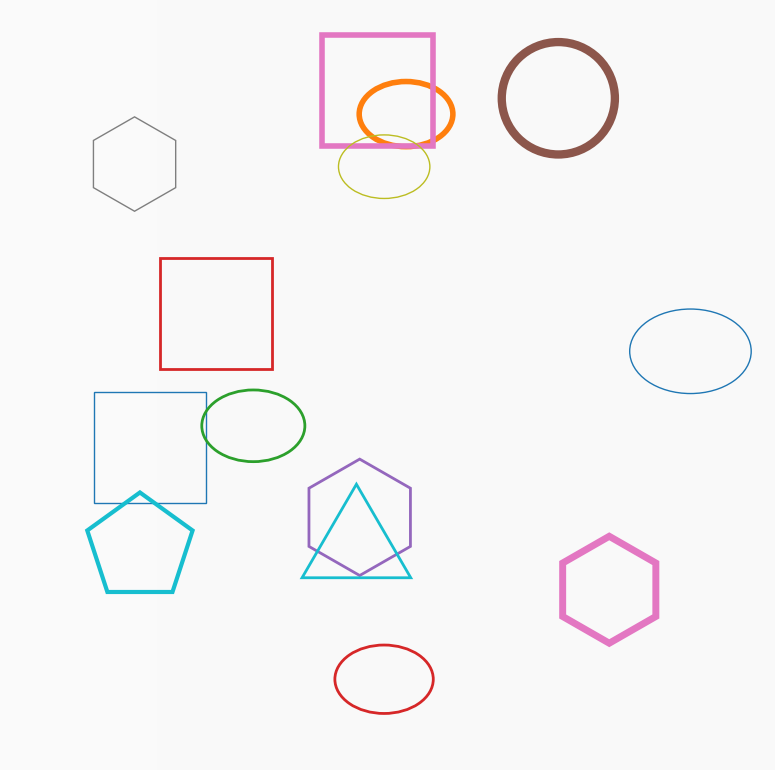[{"shape": "square", "thickness": 0.5, "radius": 0.36, "center": [0.194, 0.419]}, {"shape": "oval", "thickness": 0.5, "radius": 0.39, "center": [0.891, 0.544]}, {"shape": "oval", "thickness": 2, "radius": 0.3, "center": [0.524, 0.852]}, {"shape": "oval", "thickness": 1, "radius": 0.33, "center": [0.327, 0.447]}, {"shape": "oval", "thickness": 1, "radius": 0.32, "center": [0.496, 0.118]}, {"shape": "square", "thickness": 1, "radius": 0.36, "center": [0.279, 0.593]}, {"shape": "hexagon", "thickness": 1, "radius": 0.38, "center": [0.464, 0.328]}, {"shape": "circle", "thickness": 3, "radius": 0.36, "center": [0.72, 0.872]}, {"shape": "square", "thickness": 2, "radius": 0.36, "center": [0.487, 0.882]}, {"shape": "hexagon", "thickness": 2.5, "radius": 0.35, "center": [0.786, 0.234]}, {"shape": "hexagon", "thickness": 0.5, "radius": 0.31, "center": [0.174, 0.787]}, {"shape": "oval", "thickness": 0.5, "radius": 0.29, "center": [0.496, 0.784]}, {"shape": "triangle", "thickness": 1, "radius": 0.4, "center": [0.46, 0.29]}, {"shape": "pentagon", "thickness": 1.5, "radius": 0.36, "center": [0.181, 0.289]}]